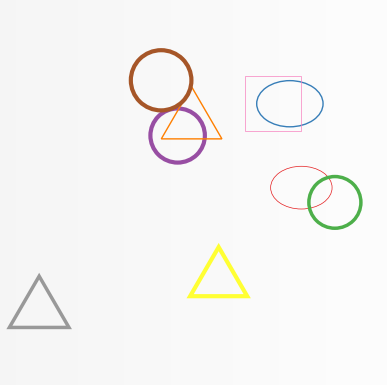[{"shape": "oval", "thickness": 0.5, "radius": 0.4, "center": [0.778, 0.513]}, {"shape": "oval", "thickness": 1, "radius": 0.43, "center": [0.748, 0.731]}, {"shape": "circle", "thickness": 2.5, "radius": 0.34, "center": [0.864, 0.474]}, {"shape": "circle", "thickness": 3, "radius": 0.35, "center": [0.458, 0.648]}, {"shape": "triangle", "thickness": 1, "radius": 0.45, "center": [0.494, 0.684]}, {"shape": "triangle", "thickness": 3, "radius": 0.43, "center": [0.564, 0.273]}, {"shape": "circle", "thickness": 3, "radius": 0.39, "center": [0.416, 0.791]}, {"shape": "square", "thickness": 0.5, "radius": 0.36, "center": [0.705, 0.732]}, {"shape": "triangle", "thickness": 2.5, "radius": 0.44, "center": [0.101, 0.194]}]